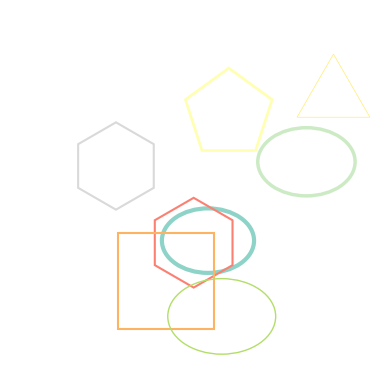[{"shape": "oval", "thickness": 3, "radius": 0.6, "center": [0.54, 0.375]}, {"shape": "pentagon", "thickness": 2, "radius": 0.59, "center": [0.594, 0.705]}, {"shape": "hexagon", "thickness": 1.5, "radius": 0.58, "center": [0.503, 0.37]}, {"shape": "square", "thickness": 1.5, "radius": 0.63, "center": [0.431, 0.271]}, {"shape": "oval", "thickness": 1, "radius": 0.7, "center": [0.576, 0.178]}, {"shape": "hexagon", "thickness": 1.5, "radius": 0.57, "center": [0.301, 0.569]}, {"shape": "oval", "thickness": 2.5, "radius": 0.63, "center": [0.796, 0.58]}, {"shape": "triangle", "thickness": 0.5, "radius": 0.55, "center": [0.866, 0.75]}]